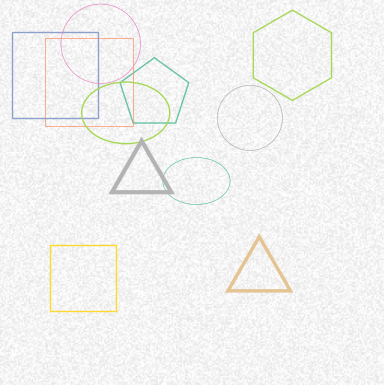[{"shape": "oval", "thickness": 0.5, "radius": 0.44, "center": [0.51, 0.53]}, {"shape": "pentagon", "thickness": 1, "radius": 0.47, "center": [0.401, 0.756]}, {"shape": "square", "thickness": 0.5, "radius": 0.57, "center": [0.23, 0.786]}, {"shape": "square", "thickness": 1, "radius": 0.56, "center": [0.142, 0.804]}, {"shape": "circle", "thickness": 0.5, "radius": 0.52, "center": [0.262, 0.886]}, {"shape": "hexagon", "thickness": 1, "radius": 0.59, "center": [0.759, 0.856]}, {"shape": "oval", "thickness": 1, "radius": 0.57, "center": [0.327, 0.707]}, {"shape": "square", "thickness": 1, "radius": 0.43, "center": [0.216, 0.278]}, {"shape": "triangle", "thickness": 2.5, "radius": 0.47, "center": [0.673, 0.291]}, {"shape": "triangle", "thickness": 3, "radius": 0.45, "center": [0.368, 0.545]}, {"shape": "circle", "thickness": 0.5, "radius": 0.42, "center": [0.649, 0.694]}]